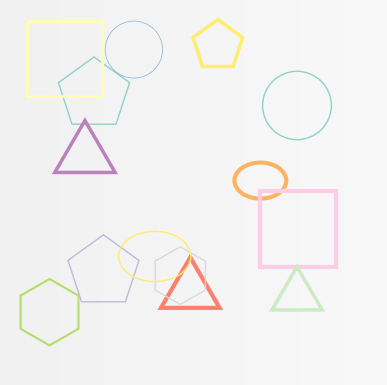[{"shape": "pentagon", "thickness": 1, "radius": 0.48, "center": [0.243, 0.755]}, {"shape": "circle", "thickness": 1, "radius": 0.44, "center": [0.766, 0.726]}, {"shape": "square", "thickness": 2, "radius": 0.49, "center": [0.167, 0.849]}, {"shape": "pentagon", "thickness": 1, "radius": 0.48, "center": [0.267, 0.294]}, {"shape": "triangle", "thickness": 3, "radius": 0.44, "center": [0.491, 0.244]}, {"shape": "circle", "thickness": 0.5, "radius": 0.37, "center": [0.346, 0.871]}, {"shape": "oval", "thickness": 3, "radius": 0.33, "center": [0.672, 0.531]}, {"shape": "hexagon", "thickness": 1.5, "radius": 0.43, "center": [0.128, 0.189]}, {"shape": "square", "thickness": 3, "radius": 0.49, "center": [0.77, 0.405]}, {"shape": "hexagon", "thickness": 1, "radius": 0.37, "center": [0.465, 0.284]}, {"shape": "triangle", "thickness": 2.5, "radius": 0.45, "center": [0.219, 0.597]}, {"shape": "triangle", "thickness": 2.5, "radius": 0.37, "center": [0.767, 0.232]}, {"shape": "oval", "thickness": 1, "radius": 0.47, "center": [0.399, 0.334]}, {"shape": "pentagon", "thickness": 2.5, "radius": 0.34, "center": [0.562, 0.882]}]